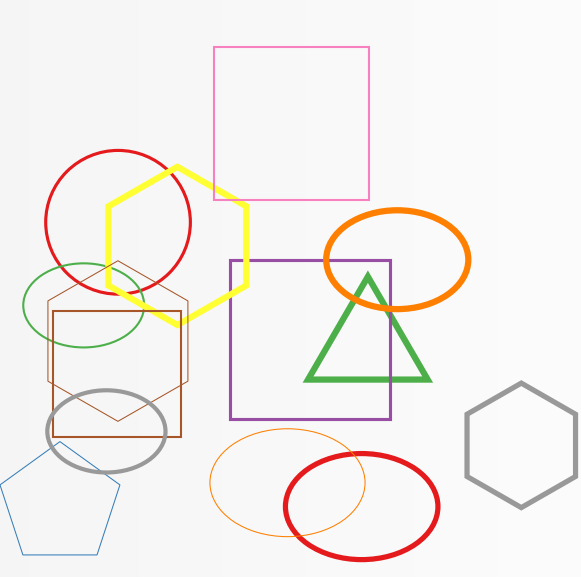[{"shape": "circle", "thickness": 1.5, "radius": 0.62, "center": [0.203, 0.614]}, {"shape": "oval", "thickness": 2.5, "radius": 0.66, "center": [0.622, 0.122]}, {"shape": "pentagon", "thickness": 0.5, "radius": 0.54, "center": [0.103, 0.126]}, {"shape": "oval", "thickness": 1, "radius": 0.52, "center": [0.144, 0.47]}, {"shape": "triangle", "thickness": 3, "radius": 0.59, "center": [0.633, 0.401]}, {"shape": "square", "thickness": 1.5, "radius": 0.69, "center": [0.534, 0.411]}, {"shape": "oval", "thickness": 0.5, "radius": 0.67, "center": [0.495, 0.163]}, {"shape": "oval", "thickness": 3, "radius": 0.61, "center": [0.683, 0.549]}, {"shape": "hexagon", "thickness": 3, "radius": 0.68, "center": [0.305, 0.573]}, {"shape": "hexagon", "thickness": 0.5, "radius": 0.7, "center": [0.203, 0.409]}, {"shape": "square", "thickness": 1, "radius": 0.55, "center": [0.201, 0.351]}, {"shape": "square", "thickness": 1, "radius": 0.66, "center": [0.502, 0.786]}, {"shape": "oval", "thickness": 2, "radius": 0.51, "center": [0.183, 0.252]}, {"shape": "hexagon", "thickness": 2.5, "radius": 0.54, "center": [0.897, 0.228]}]